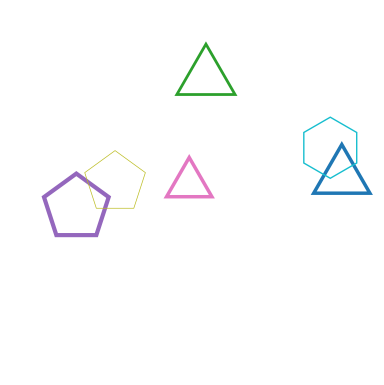[{"shape": "triangle", "thickness": 2.5, "radius": 0.42, "center": [0.888, 0.54]}, {"shape": "triangle", "thickness": 2, "radius": 0.44, "center": [0.535, 0.798]}, {"shape": "pentagon", "thickness": 3, "radius": 0.44, "center": [0.198, 0.461]}, {"shape": "triangle", "thickness": 2.5, "radius": 0.34, "center": [0.491, 0.523]}, {"shape": "pentagon", "thickness": 0.5, "radius": 0.41, "center": [0.299, 0.526]}, {"shape": "hexagon", "thickness": 1, "radius": 0.4, "center": [0.858, 0.616]}]